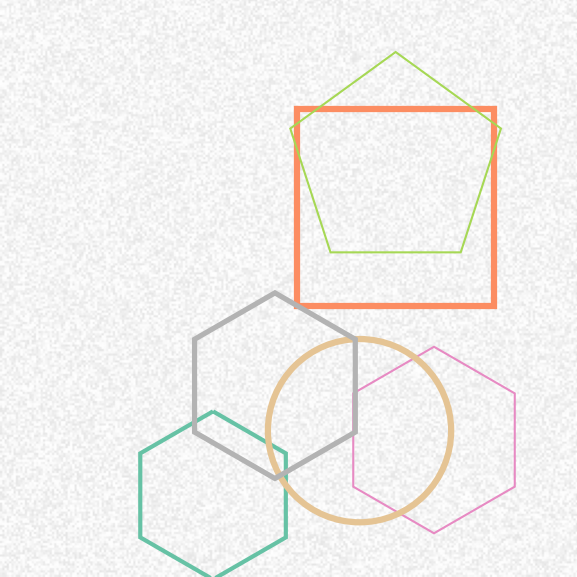[{"shape": "hexagon", "thickness": 2, "radius": 0.73, "center": [0.369, 0.141]}, {"shape": "square", "thickness": 3, "radius": 0.85, "center": [0.686, 0.639]}, {"shape": "hexagon", "thickness": 1, "radius": 0.81, "center": [0.752, 0.237]}, {"shape": "pentagon", "thickness": 1, "radius": 0.96, "center": [0.685, 0.717]}, {"shape": "circle", "thickness": 3, "radius": 0.79, "center": [0.623, 0.253]}, {"shape": "hexagon", "thickness": 2.5, "radius": 0.8, "center": [0.476, 0.331]}]